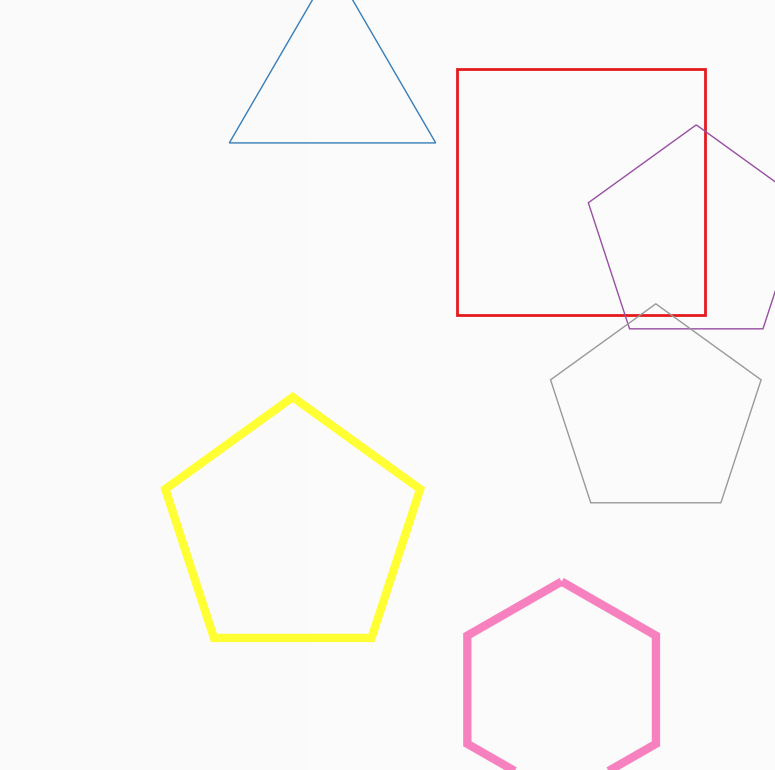[{"shape": "square", "thickness": 1, "radius": 0.8, "center": [0.749, 0.751]}, {"shape": "triangle", "thickness": 0.5, "radius": 0.77, "center": [0.429, 0.891]}, {"shape": "pentagon", "thickness": 0.5, "radius": 0.73, "center": [0.898, 0.691]}, {"shape": "pentagon", "thickness": 3, "radius": 0.86, "center": [0.378, 0.311]}, {"shape": "hexagon", "thickness": 3, "radius": 0.7, "center": [0.725, 0.104]}, {"shape": "pentagon", "thickness": 0.5, "radius": 0.71, "center": [0.846, 0.463]}]